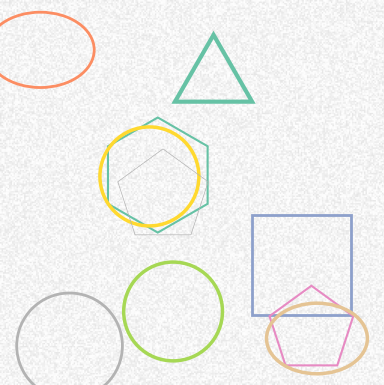[{"shape": "triangle", "thickness": 3, "radius": 0.58, "center": [0.555, 0.794]}, {"shape": "hexagon", "thickness": 1.5, "radius": 0.75, "center": [0.41, 0.545]}, {"shape": "oval", "thickness": 2, "radius": 0.7, "center": [0.105, 0.87]}, {"shape": "square", "thickness": 2, "radius": 0.65, "center": [0.783, 0.312]}, {"shape": "pentagon", "thickness": 1.5, "radius": 0.57, "center": [0.809, 0.143]}, {"shape": "circle", "thickness": 2.5, "radius": 0.64, "center": [0.45, 0.191]}, {"shape": "circle", "thickness": 2.5, "radius": 0.64, "center": [0.388, 0.542]}, {"shape": "oval", "thickness": 2.5, "radius": 0.65, "center": [0.823, 0.121]}, {"shape": "pentagon", "thickness": 0.5, "radius": 0.62, "center": [0.423, 0.49]}, {"shape": "circle", "thickness": 2, "radius": 0.69, "center": [0.181, 0.102]}]